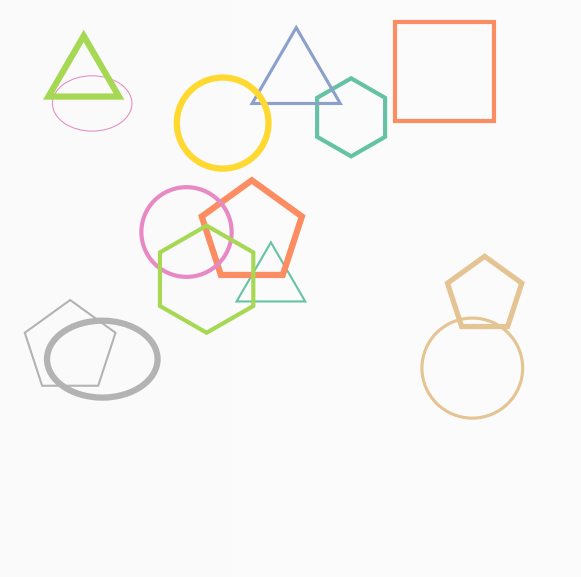[{"shape": "hexagon", "thickness": 2, "radius": 0.34, "center": [0.604, 0.796]}, {"shape": "triangle", "thickness": 1, "radius": 0.34, "center": [0.466, 0.511]}, {"shape": "square", "thickness": 2, "radius": 0.43, "center": [0.765, 0.875]}, {"shape": "pentagon", "thickness": 3, "radius": 0.45, "center": [0.433, 0.596]}, {"shape": "triangle", "thickness": 1.5, "radius": 0.44, "center": [0.51, 0.864]}, {"shape": "oval", "thickness": 0.5, "radius": 0.34, "center": [0.159, 0.82]}, {"shape": "circle", "thickness": 2, "radius": 0.39, "center": [0.321, 0.597]}, {"shape": "triangle", "thickness": 3, "radius": 0.35, "center": [0.144, 0.867]}, {"shape": "hexagon", "thickness": 2, "radius": 0.46, "center": [0.355, 0.516]}, {"shape": "circle", "thickness": 3, "radius": 0.39, "center": [0.383, 0.786]}, {"shape": "pentagon", "thickness": 2.5, "radius": 0.34, "center": [0.834, 0.488]}, {"shape": "circle", "thickness": 1.5, "radius": 0.43, "center": [0.813, 0.362]}, {"shape": "oval", "thickness": 3, "radius": 0.48, "center": [0.176, 0.377]}, {"shape": "pentagon", "thickness": 1, "radius": 0.41, "center": [0.121, 0.398]}]